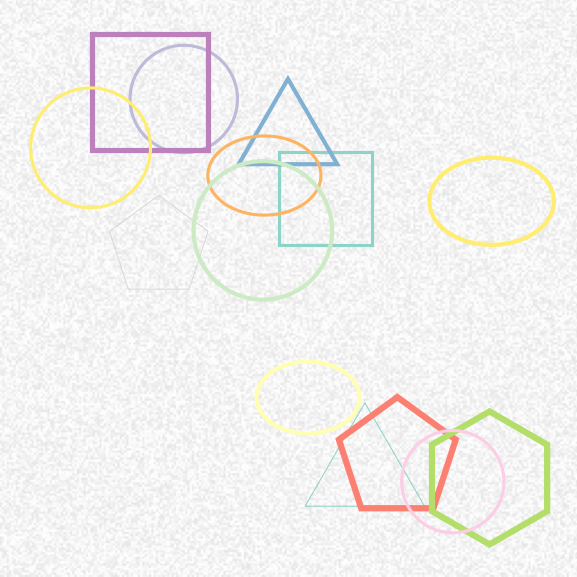[{"shape": "triangle", "thickness": 0.5, "radius": 0.6, "center": [0.632, 0.182]}, {"shape": "square", "thickness": 1.5, "radius": 0.4, "center": [0.563, 0.655]}, {"shape": "oval", "thickness": 2, "radius": 0.45, "center": [0.533, 0.311]}, {"shape": "circle", "thickness": 1.5, "radius": 0.47, "center": [0.318, 0.828]}, {"shape": "pentagon", "thickness": 3, "radius": 0.53, "center": [0.688, 0.205]}, {"shape": "triangle", "thickness": 2, "radius": 0.49, "center": [0.499, 0.764]}, {"shape": "oval", "thickness": 1.5, "radius": 0.49, "center": [0.458, 0.695]}, {"shape": "hexagon", "thickness": 3, "radius": 0.58, "center": [0.848, 0.172]}, {"shape": "circle", "thickness": 1.5, "radius": 0.44, "center": [0.784, 0.165]}, {"shape": "pentagon", "thickness": 0.5, "radius": 0.45, "center": [0.275, 0.571]}, {"shape": "square", "thickness": 2.5, "radius": 0.5, "center": [0.26, 0.84]}, {"shape": "circle", "thickness": 2, "radius": 0.6, "center": [0.455, 0.6]}, {"shape": "oval", "thickness": 2, "radius": 0.54, "center": [0.851, 0.651]}, {"shape": "circle", "thickness": 1.5, "radius": 0.52, "center": [0.157, 0.743]}]